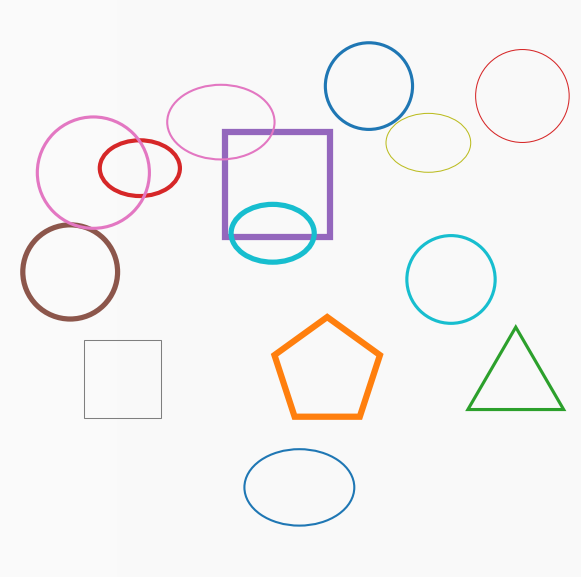[{"shape": "circle", "thickness": 1.5, "radius": 0.38, "center": [0.635, 0.85]}, {"shape": "oval", "thickness": 1, "radius": 0.47, "center": [0.515, 0.155]}, {"shape": "pentagon", "thickness": 3, "radius": 0.48, "center": [0.563, 0.355]}, {"shape": "triangle", "thickness": 1.5, "radius": 0.48, "center": [0.887, 0.338]}, {"shape": "circle", "thickness": 0.5, "radius": 0.4, "center": [0.899, 0.833]}, {"shape": "oval", "thickness": 2, "radius": 0.34, "center": [0.241, 0.708]}, {"shape": "square", "thickness": 3, "radius": 0.45, "center": [0.477, 0.68]}, {"shape": "circle", "thickness": 2.5, "radius": 0.41, "center": [0.121, 0.528]}, {"shape": "oval", "thickness": 1, "radius": 0.46, "center": [0.38, 0.788]}, {"shape": "circle", "thickness": 1.5, "radius": 0.48, "center": [0.161, 0.7]}, {"shape": "square", "thickness": 0.5, "radius": 0.33, "center": [0.211, 0.343]}, {"shape": "oval", "thickness": 0.5, "radius": 0.36, "center": [0.737, 0.752]}, {"shape": "oval", "thickness": 2.5, "radius": 0.36, "center": [0.469, 0.595]}, {"shape": "circle", "thickness": 1.5, "radius": 0.38, "center": [0.776, 0.515]}]